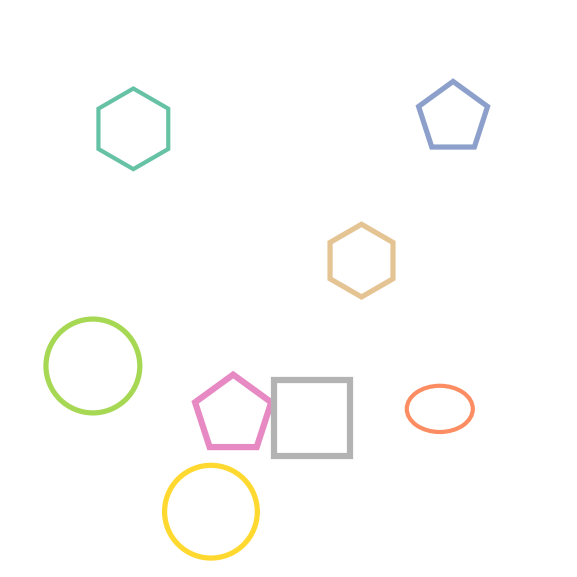[{"shape": "hexagon", "thickness": 2, "radius": 0.35, "center": [0.231, 0.776]}, {"shape": "oval", "thickness": 2, "radius": 0.29, "center": [0.762, 0.291]}, {"shape": "pentagon", "thickness": 2.5, "radius": 0.31, "center": [0.785, 0.795]}, {"shape": "pentagon", "thickness": 3, "radius": 0.35, "center": [0.404, 0.281]}, {"shape": "circle", "thickness": 2.5, "radius": 0.41, "center": [0.161, 0.365]}, {"shape": "circle", "thickness": 2.5, "radius": 0.4, "center": [0.365, 0.113]}, {"shape": "hexagon", "thickness": 2.5, "radius": 0.31, "center": [0.626, 0.548]}, {"shape": "square", "thickness": 3, "radius": 0.33, "center": [0.541, 0.276]}]